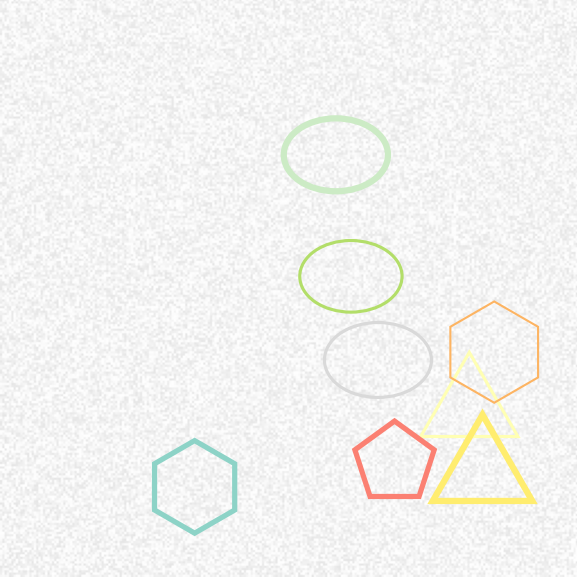[{"shape": "hexagon", "thickness": 2.5, "radius": 0.4, "center": [0.337, 0.156]}, {"shape": "triangle", "thickness": 1.5, "radius": 0.49, "center": [0.813, 0.292]}, {"shape": "pentagon", "thickness": 2.5, "radius": 0.36, "center": [0.683, 0.198]}, {"shape": "hexagon", "thickness": 1, "radius": 0.44, "center": [0.856, 0.389]}, {"shape": "oval", "thickness": 1.5, "radius": 0.44, "center": [0.608, 0.521]}, {"shape": "oval", "thickness": 1.5, "radius": 0.46, "center": [0.654, 0.376]}, {"shape": "oval", "thickness": 3, "radius": 0.45, "center": [0.582, 0.731]}, {"shape": "triangle", "thickness": 3, "radius": 0.5, "center": [0.836, 0.181]}]